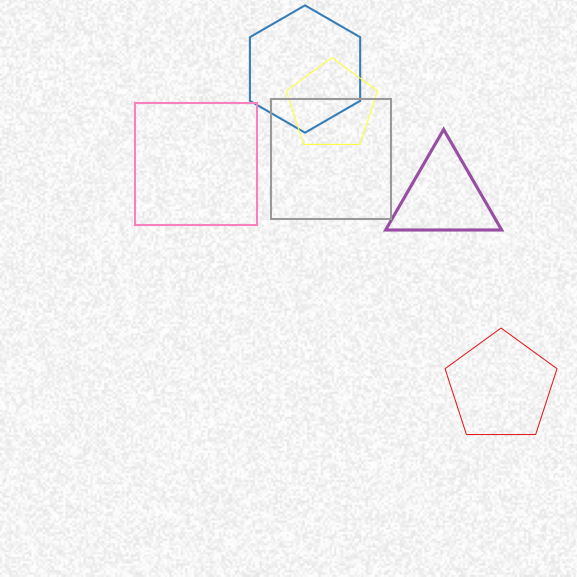[{"shape": "pentagon", "thickness": 0.5, "radius": 0.51, "center": [0.868, 0.329]}, {"shape": "hexagon", "thickness": 1, "radius": 0.55, "center": [0.528, 0.88]}, {"shape": "triangle", "thickness": 1.5, "radius": 0.58, "center": [0.768, 0.659]}, {"shape": "pentagon", "thickness": 0.5, "radius": 0.42, "center": [0.575, 0.816]}, {"shape": "square", "thickness": 1, "radius": 0.53, "center": [0.339, 0.715]}, {"shape": "square", "thickness": 1, "radius": 0.52, "center": [0.574, 0.724]}]